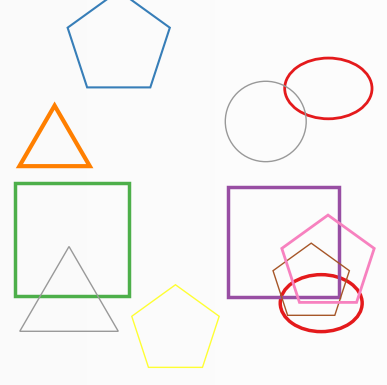[{"shape": "oval", "thickness": 2.5, "radius": 0.53, "center": [0.829, 0.213]}, {"shape": "oval", "thickness": 2, "radius": 0.56, "center": [0.847, 0.77]}, {"shape": "pentagon", "thickness": 1.5, "radius": 0.69, "center": [0.306, 0.885]}, {"shape": "square", "thickness": 2.5, "radius": 0.73, "center": [0.185, 0.378]}, {"shape": "square", "thickness": 2.5, "radius": 0.72, "center": [0.733, 0.371]}, {"shape": "triangle", "thickness": 3, "radius": 0.52, "center": [0.141, 0.621]}, {"shape": "pentagon", "thickness": 1, "radius": 0.59, "center": [0.453, 0.142]}, {"shape": "pentagon", "thickness": 1, "radius": 0.52, "center": [0.803, 0.265]}, {"shape": "pentagon", "thickness": 2, "radius": 0.63, "center": [0.847, 0.316]}, {"shape": "triangle", "thickness": 1, "radius": 0.73, "center": [0.178, 0.213]}, {"shape": "circle", "thickness": 1, "radius": 0.52, "center": [0.686, 0.684]}]